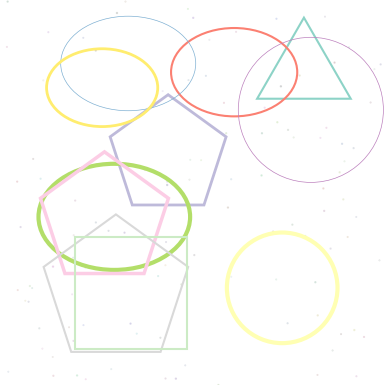[{"shape": "triangle", "thickness": 1.5, "radius": 0.7, "center": [0.789, 0.814]}, {"shape": "circle", "thickness": 3, "radius": 0.72, "center": [0.733, 0.252]}, {"shape": "pentagon", "thickness": 2, "radius": 0.79, "center": [0.437, 0.596]}, {"shape": "oval", "thickness": 1.5, "radius": 0.82, "center": [0.608, 0.813]}, {"shape": "oval", "thickness": 0.5, "radius": 0.88, "center": [0.333, 0.835]}, {"shape": "oval", "thickness": 3, "radius": 0.98, "center": [0.297, 0.437]}, {"shape": "pentagon", "thickness": 2.5, "radius": 0.87, "center": [0.271, 0.431]}, {"shape": "pentagon", "thickness": 1.5, "radius": 0.99, "center": [0.301, 0.246]}, {"shape": "circle", "thickness": 0.5, "radius": 0.94, "center": [0.807, 0.715]}, {"shape": "square", "thickness": 1.5, "radius": 0.73, "center": [0.339, 0.238]}, {"shape": "oval", "thickness": 2, "radius": 0.72, "center": [0.265, 0.772]}]